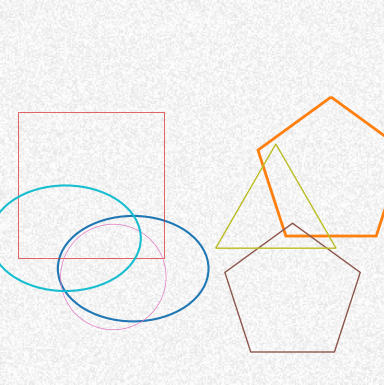[{"shape": "oval", "thickness": 1.5, "radius": 0.98, "center": [0.346, 0.302]}, {"shape": "pentagon", "thickness": 2, "radius": 1.0, "center": [0.86, 0.548]}, {"shape": "square", "thickness": 0.5, "radius": 0.95, "center": [0.236, 0.519]}, {"shape": "pentagon", "thickness": 1, "radius": 0.92, "center": [0.76, 0.235]}, {"shape": "circle", "thickness": 0.5, "radius": 0.69, "center": [0.294, 0.281]}, {"shape": "triangle", "thickness": 1, "radius": 0.9, "center": [0.717, 0.446]}, {"shape": "oval", "thickness": 1.5, "radius": 0.98, "center": [0.17, 0.381]}]